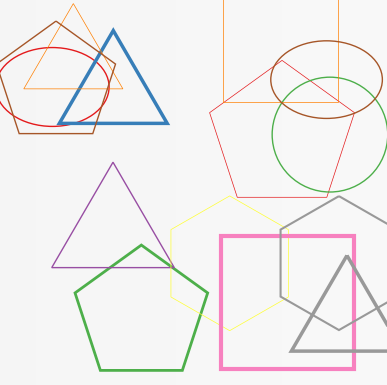[{"shape": "pentagon", "thickness": 0.5, "radius": 0.98, "center": [0.728, 0.647]}, {"shape": "oval", "thickness": 1, "radius": 0.73, "center": [0.135, 0.774]}, {"shape": "triangle", "thickness": 2.5, "radius": 0.8, "center": [0.292, 0.76]}, {"shape": "circle", "thickness": 1, "radius": 0.75, "center": [0.851, 0.65]}, {"shape": "pentagon", "thickness": 2, "radius": 0.9, "center": [0.365, 0.184]}, {"shape": "triangle", "thickness": 1, "radius": 0.91, "center": [0.292, 0.396]}, {"shape": "square", "thickness": 0.5, "radius": 0.74, "center": [0.724, 0.883]}, {"shape": "triangle", "thickness": 0.5, "radius": 0.74, "center": [0.189, 0.843]}, {"shape": "hexagon", "thickness": 0.5, "radius": 0.88, "center": [0.593, 0.316]}, {"shape": "oval", "thickness": 1, "radius": 0.72, "center": [0.843, 0.793]}, {"shape": "pentagon", "thickness": 1, "radius": 0.81, "center": [0.144, 0.784]}, {"shape": "square", "thickness": 3, "radius": 0.86, "center": [0.742, 0.214]}, {"shape": "triangle", "thickness": 2.5, "radius": 0.83, "center": [0.895, 0.171]}, {"shape": "hexagon", "thickness": 1.5, "radius": 0.87, "center": [0.875, 0.317]}]